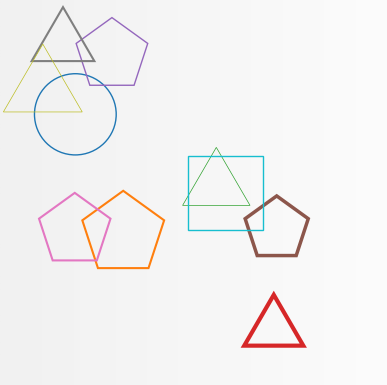[{"shape": "circle", "thickness": 1, "radius": 0.53, "center": [0.194, 0.703]}, {"shape": "pentagon", "thickness": 1.5, "radius": 0.55, "center": [0.318, 0.393]}, {"shape": "triangle", "thickness": 0.5, "radius": 0.5, "center": [0.558, 0.517]}, {"shape": "triangle", "thickness": 3, "radius": 0.44, "center": [0.707, 0.146]}, {"shape": "pentagon", "thickness": 1, "radius": 0.49, "center": [0.289, 0.857]}, {"shape": "pentagon", "thickness": 2.5, "radius": 0.43, "center": [0.714, 0.405]}, {"shape": "pentagon", "thickness": 1.5, "radius": 0.48, "center": [0.193, 0.402]}, {"shape": "triangle", "thickness": 1.5, "radius": 0.47, "center": [0.163, 0.888]}, {"shape": "triangle", "thickness": 0.5, "radius": 0.59, "center": [0.11, 0.768]}, {"shape": "square", "thickness": 1, "radius": 0.48, "center": [0.582, 0.498]}]